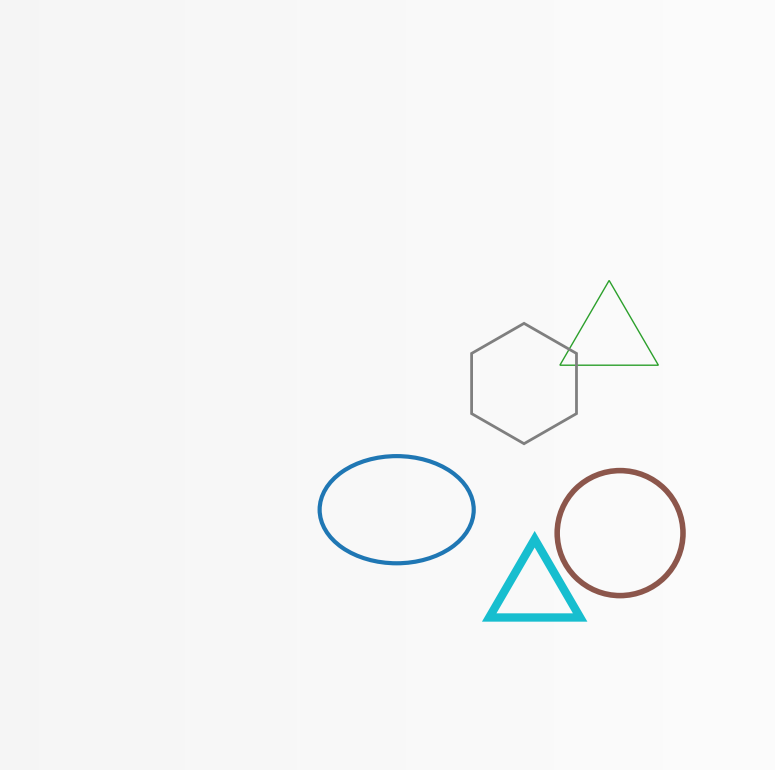[{"shape": "oval", "thickness": 1.5, "radius": 0.5, "center": [0.512, 0.338]}, {"shape": "triangle", "thickness": 0.5, "radius": 0.37, "center": [0.786, 0.562]}, {"shape": "circle", "thickness": 2, "radius": 0.41, "center": [0.8, 0.308]}, {"shape": "hexagon", "thickness": 1, "radius": 0.39, "center": [0.676, 0.502]}, {"shape": "triangle", "thickness": 3, "radius": 0.34, "center": [0.69, 0.232]}]